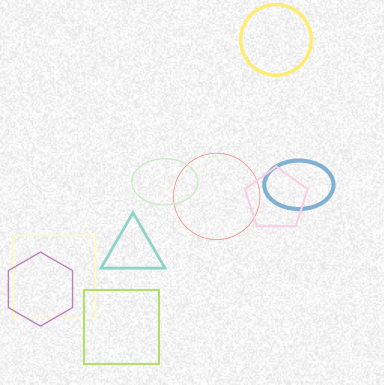[{"shape": "triangle", "thickness": 2, "radius": 0.48, "center": [0.345, 0.352]}, {"shape": "square", "thickness": 1, "radius": 0.53, "center": [0.141, 0.283]}, {"shape": "circle", "thickness": 0.5, "radius": 0.56, "center": [0.563, 0.49]}, {"shape": "oval", "thickness": 3, "radius": 0.45, "center": [0.776, 0.52]}, {"shape": "square", "thickness": 1.5, "radius": 0.48, "center": [0.316, 0.15]}, {"shape": "pentagon", "thickness": 1.5, "radius": 0.43, "center": [0.718, 0.482]}, {"shape": "hexagon", "thickness": 1, "radius": 0.48, "center": [0.105, 0.249]}, {"shape": "oval", "thickness": 1, "radius": 0.43, "center": [0.428, 0.528]}, {"shape": "circle", "thickness": 2.5, "radius": 0.46, "center": [0.717, 0.896]}]